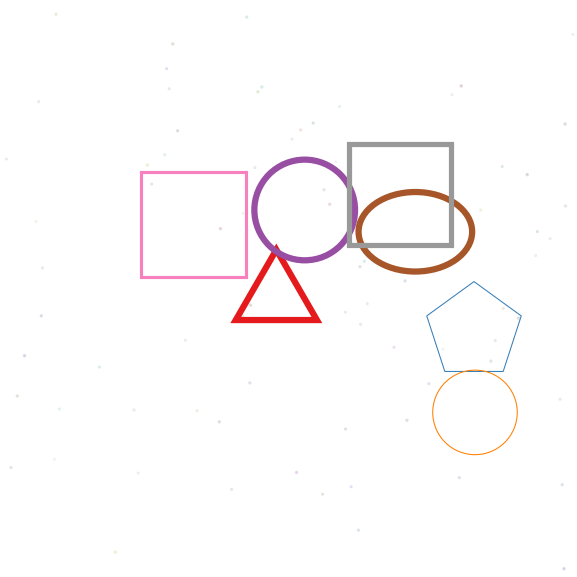[{"shape": "triangle", "thickness": 3, "radius": 0.41, "center": [0.479, 0.486]}, {"shape": "pentagon", "thickness": 0.5, "radius": 0.43, "center": [0.821, 0.426]}, {"shape": "circle", "thickness": 3, "radius": 0.44, "center": [0.528, 0.636]}, {"shape": "circle", "thickness": 0.5, "radius": 0.37, "center": [0.823, 0.285]}, {"shape": "oval", "thickness": 3, "radius": 0.49, "center": [0.719, 0.598]}, {"shape": "square", "thickness": 1.5, "radius": 0.46, "center": [0.335, 0.61]}, {"shape": "square", "thickness": 2.5, "radius": 0.44, "center": [0.693, 0.662]}]